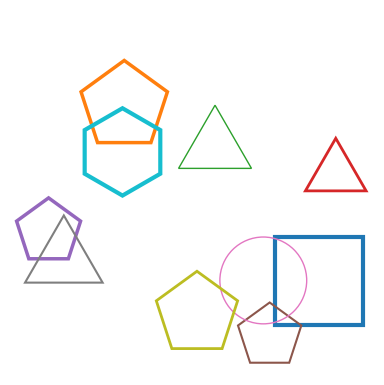[{"shape": "square", "thickness": 3, "radius": 0.57, "center": [0.829, 0.27]}, {"shape": "pentagon", "thickness": 2.5, "radius": 0.59, "center": [0.323, 0.725]}, {"shape": "triangle", "thickness": 1, "radius": 0.55, "center": [0.559, 0.617]}, {"shape": "triangle", "thickness": 2, "radius": 0.46, "center": [0.872, 0.55]}, {"shape": "pentagon", "thickness": 2.5, "radius": 0.44, "center": [0.126, 0.399]}, {"shape": "pentagon", "thickness": 1.5, "radius": 0.43, "center": [0.7, 0.128]}, {"shape": "circle", "thickness": 1, "radius": 0.56, "center": [0.684, 0.272]}, {"shape": "triangle", "thickness": 1.5, "radius": 0.58, "center": [0.166, 0.324]}, {"shape": "pentagon", "thickness": 2, "radius": 0.56, "center": [0.512, 0.184]}, {"shape": "hexagon", "thickness": 3, "radius": 0.57, "center": [0.318, 0.605]}]